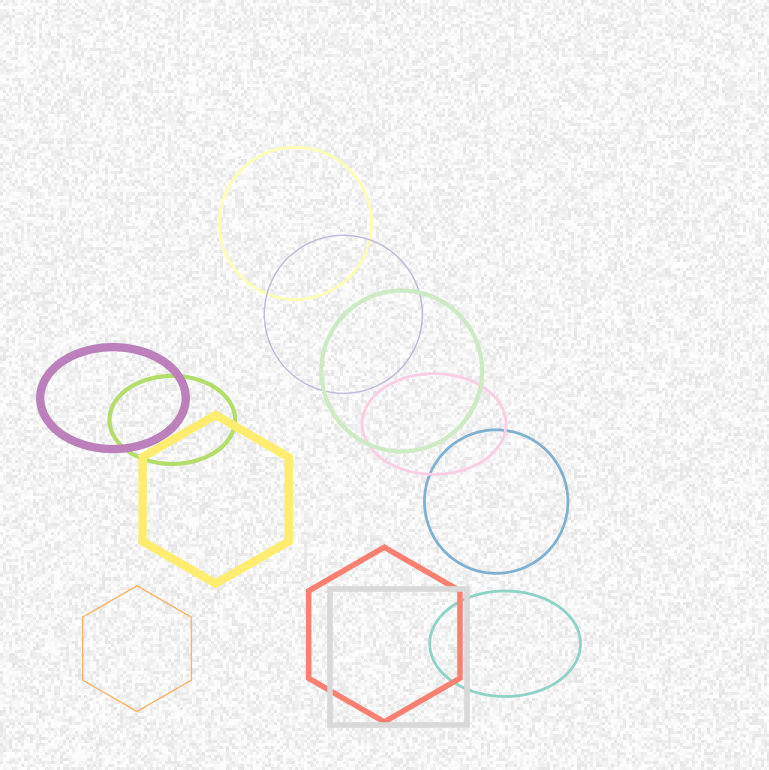[{"shape": "oval", "thickness": 1, "radius": 0.49, "center": [0.656, 0.164]}, {"shape": "circle", "thickness": 1, "radius": 0.49, "center": [0.384, 0.71]}, {"shape": "circle", "thickness": 0.5, "radius": 0.51, "center": [0.446, 0.592]}, {"shape": "hexagon", "thickness": 2, "radius": 0.57, "center": [0.499, 0.176]}, {"shape": "circle", "thickness": 1, "radius": 0.47, "center": [0.644, 0.349]}, {"shape": "hexagon", "thickness": 0.5, "radius": 0.41, "center": [0.178, 0.158]}, {"shape": "oval", "thickness": 1.5, "radius": 0.41, "center": [0.224, 0.455]}, {"shape": "oval", "thickness": 1, "radius": 0.47, "center": [0.564, 0.449]}, {"shape": "square", "thickness": 2, "radius": 0.44, "center": [0.517, 0.147]}, {"shape": "oval", "thickness": 3, "radius": 0.47, "center": [0.147, 0.483]}, {"shape": "circle", "thickness": 1.5, "radius": 0.52, "center": [0.522, 0.518]}, {"shape": "hexagon", "thickness": 3, "radius": 0.55, "center": [0.28, 0.352]}]